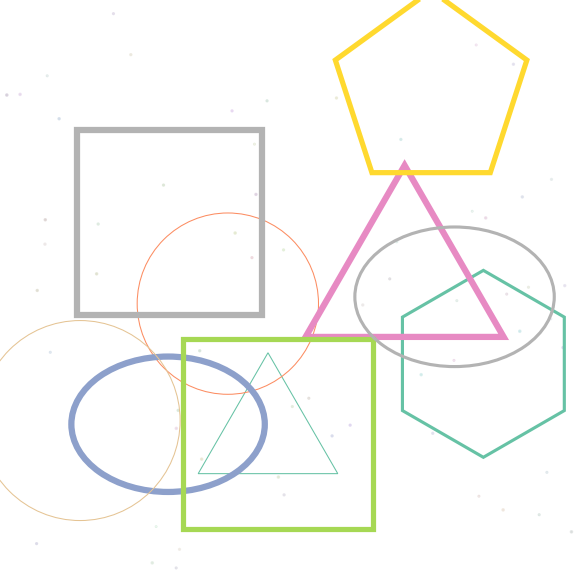[{"shape": "hexagon", "thickness": 1.5, "radius": 0.81, "center": [0.837, 0.369]}, {"shape": "triangle", "thickness": 0.5, "radius": 0.7, "center": [0.464, 0.249]}, {"shape": "circle", "thickness": 0.5, "radius": 0.78, "center": [0.395, 0.473]}, {"shape": "oval", "thickness": 3, "radius": 0.84, "center": [0.291, 0.264]}, {"shape": "triangle", "thickness": 3, "radius": 0.99, "center": [0.701, 0.515]}, {"shape": "square", "thickness": 2.5, "radius": 0.82, "center": [0.482, 0.247]}, {"shape": "pentagon", "thickness": 2.5, "radius": 0.87, "center": [0.747, 0.841]}, {"shape": "circle", "thickness": 0.5, "radius": 0.87, "center": [0.139, 0.271]}, {"shape": "oval", "thickness": 1.5, "radius": 0.86, "center": [0.787, 0.485]}, {"shape": "square", "thickness": 3, "radius": 0.8, "center": [0.293, 0.614]}]